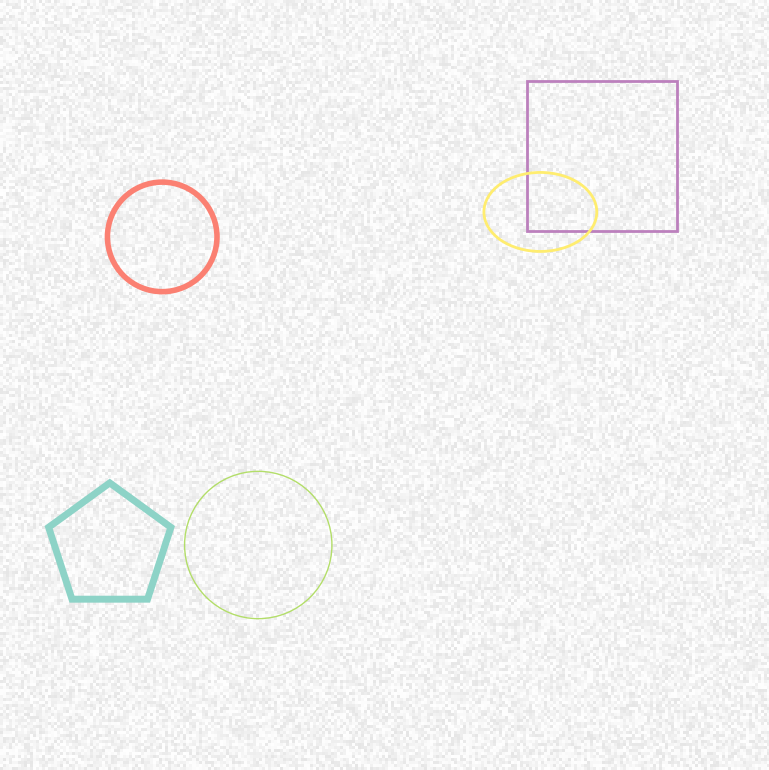[{"shape": "pentagon", "thickness": 2.5, "radius": 0.42, "center": [0.143, 0.289]}, {"shape": "circle", "thickness": 2, "radius": 0.36, "center": [0.211, 0.692]}, {"shape": "circle", "thickness": 0.5, "radius": 0.48, "center": [0.335, 0.292]}, {"shape": "square", "thickness": 1, "radius": 0.49, "center": [0.782, 0.797]}, {"shape": "oval", "thickness": 1, "radius": 0.37, "center": [0.702, 0.725]}]